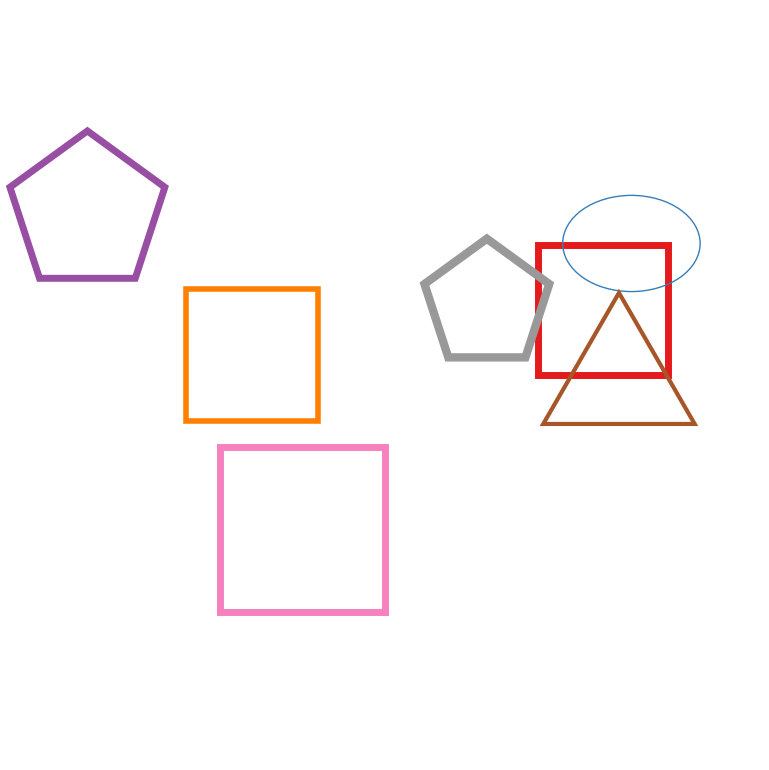[{"shape": "square", "thickness": 2.5, "radius": 0.42, "center": [0.783, 0.597]}, {"shape": "oval", "thickness": 0.5, "radius": 0.45, "center": [0.82, 0.684]}, {"shape": "pentagon", "thickness": 2.5, "radius": 0.53, "center": [0.113, 0.724]}, {"shape": "square", "thickness": 2, "radius": 0.43, "center": [0.327, 0.539]}, {"shape": "triangle", "thickness": 1.5, "radius": 0.57, "center": [0.804, 0.506]}, {"shape": "square", "thickness": 2.5, "radius": 0.53, "center": [0.393, 0.312]}, {"shape": "pentagon", "thickness": 3, "radius": 0.43, "center": [0.632, 0.605]}]